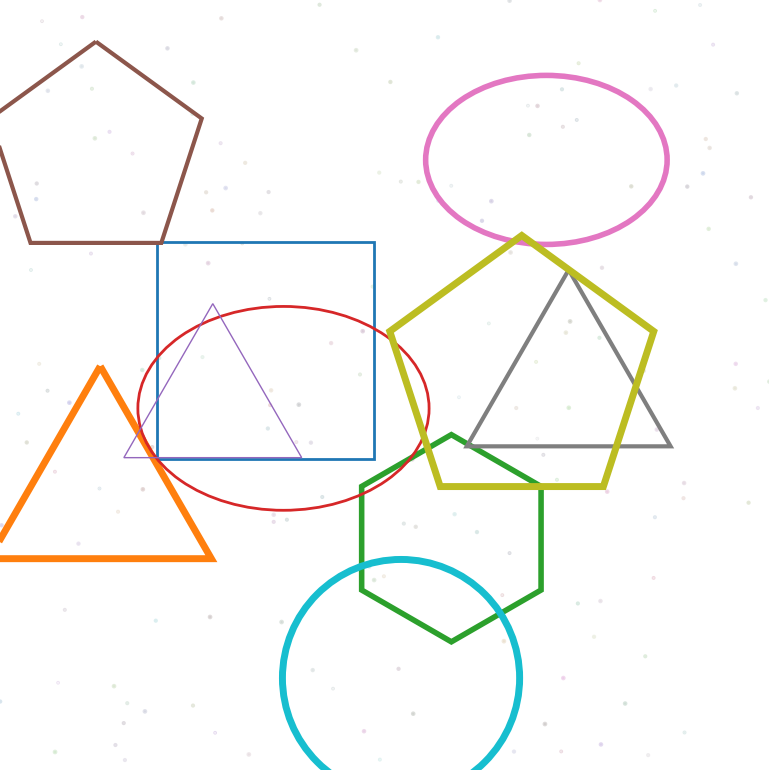[{"shape": "square", "thickness": 1, "radius": 0.71, "center": [0.345, 0.545]}, {"shape": "triangle", "thickness": 2.5, "radius": 0.83, "center": [0.13, 0.358]}, {"shape": "hexagon", "thickness": 2, "radius": 0.67, "center": [0.586, 0.301]}, {"shape": "oval", "thickness": 1, "radius": 0.95, "center": [0.368, 0.47]}, {"shape": "triangle", "thickness": 0.5, "radius": 0.67, "center": [0.276, 0.472]}, {"shape": "pentagon", "thickness": 1.5, "radius": 0.72, "center": [0.125, 0.801]}, {"shape": "oval", "thickness": 2, "radius": 0.78, "center": [0.71, 0.792]}, {"shape": "triangle", "thickness": 1.5, "radius": 0.76, "center": [0.739, 0.497]}, {"shape": "pentagon", "thickness": 2.5, "radius": 0.9, "center": [0.678, 0.514]}, {"shape": "circle", "thickness": 2.5, "radius": 0.77, "center": [0.521, 0.119]}]